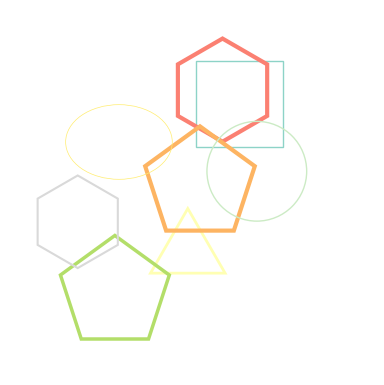[{"shape": "square", "thickness": 1, "radius": 0.56, "center": [0.622, 0.73]}, {"shape": "triangle", "thickness": 2, "radius": 0.56, "center": [0.488, 0.346]}, {"shape": "hexagon", "thickness": 3, "radius": 0.67, "center": [0.578, 0.766]}, {"shape": "pentagon", "thickness": 3, "radius": 0.75, "center": [0.519, 0.522]}, {"shape": "pentagon", "thickness": 2.5, "radius": 0.74, "center": [0.298, 0.24]}, {"shape": "hexagon", "thickness": 1.5, "radius": 0.6, "center": [0.202, 0.424]}, {"shape": "circle", "thickness": 1, "radius": 0.65, "center": [0.667, 0.555]}, {"shape": "oval", "thickness": 0.5, "radius": 0.69, "center": [0.309, 0.631]}]